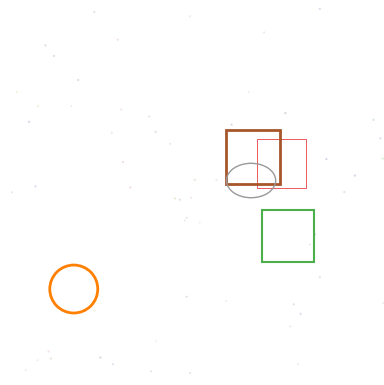[{"shape": "square", "thickness": 0.5, "radius": 0.32, "center": [0.732, 0.575]}, {"shape": "square", "thickness": 1.5, "radius": 0.34, "center": [0.749, 0.386]}, {"shape": "circle", "thickness": 2, "radius": 0.31, "center": [0.192, 0.249]}, {"shape": "square", "thickness": 2, "radius": 0.35, "center": [0.657, 0.592]}, {"shape": "oval", "thickness": 1, "radius": 0.32, "center": [0.652, 0.531]}]